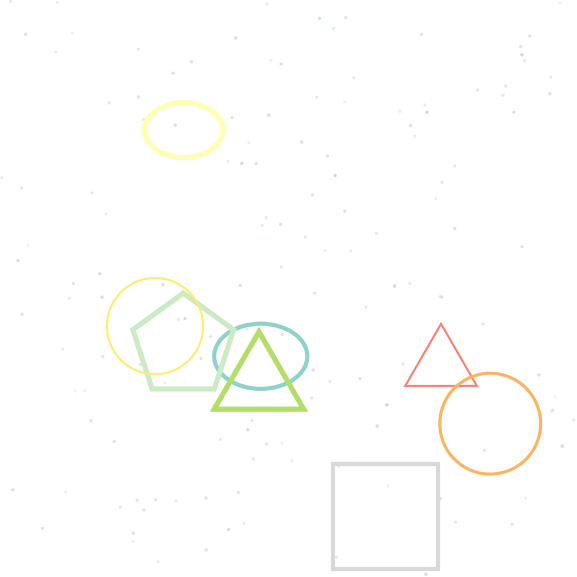[{"shape": "oval", "thickness": 2, "radius": 0.4, "center": [0.452, 0.382]}, {"shape": "oval", "thickness": 2.5, "radius": 0.34, "center": [0.318, 0.774]}, {"shape": "triangle", "thickness": 1, "radius": 0.36, "center": [0.764, 0.367]}, {"shape": "circle", "thickness": 1.5, "radius": 0.44, "center": [0.849, 0.266]}, {"shape": "triangle", "thickness": 2.5, "radius": 0.45, "center": [0.448, 0.335]}, {"shape": "square", "thickness": 2, "radius": 0.45, "center": [0.667, 0.105]}, {"shape": "pentagon", "thickness": 2.5, "radius": 0.46, "center": [0.317, 0.4]}, {"shape": "circle", "thickness": 1, "radius": 0.42, "center": [0.269, 0.435]}]